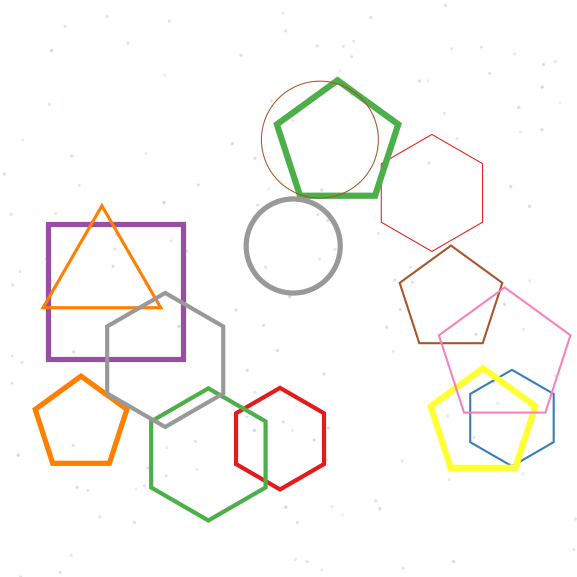[{"shape": "hexagon", "thickness": 0.5, "radius": 0.51, "center": [0.748, 0.665]}, {"shape": "hexagon", "thickness": 2, "radius": 0.44, "center": [0.485, 0.24]}, {"shape": "hexagon", "thickness": 1, "radius": 0.42, "center": [0.886, 0.275]}, {"shape": "pentagon", "thickness": 3, "radius": 0.55, "center": [0.585, 0.75]}, {"shape": "hexagon", "thickness": 2, "radius": 0.57, "center": [0.361, 0.212]}, {"shape": "square", "thickness": 2.5, "radius": 0.58, "center": [0.2, 0.494]}, {"shape": "triangle", "thickness": 1.5, "radius": 0.59, "center": [0.176, 0.525]}, {"shape": "pentagon", "thickness": 2.5, "radius": 0.42, "center": [0.14, 0.264]}, {"shape": "pentagon", "thickness": 3, "radius": 0.48, "center": [0.836, 0.266]}, {"shape": "circle", "thickness": 0.5, "radius": 0.51, "center": [0.554, 0.757]}, {"shape": "pentagon", "thickness": 1, "radius": 0.47, "center": [0.781, 0.48]}, {"shape": "pentagon", "thickness": 1, "radius": 0.6, "center": [0.874, 0.382]}, {"shape": "hexagon", "thickness": 2, "radius": 0.58, "center": [0.286, 0.376]}, {"shape": "circle", "thickness": 2.5, "radius": 0.41, "center": [0.508, 0.573]}]